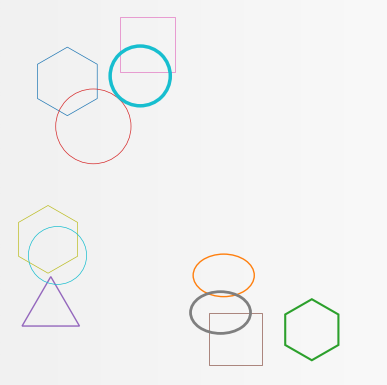[{"shape": "hexagon", "thickness": 0.5, "radius": 0.44, "center": [0.174, 0.789]}, {"shape": "oval", "thickness": 1, "radius": 0.39, "center": [0.577, 0.285]}, {"shape": "hexagon", "thickness": 1.5, "radius": 0.4, "center": [0.805, 0.144]}, {"shape": "circle", "thickness": 0.5, "radius": 0.49, "center": [0.241, 0.672]}, {"shape": "triangle", "thickness": 1, "radius": 0.43, "center": [0.131, 0.196]}, {"shape": "square", "thickness": 0.5, "radius": 0.34, "center": [0.608, 0.12]}, {"shape": "square", "thickness": 0.5, "radius": 0.36, "center": [0.381, 0.883]}, {"shape": "oval", "thickness": 2, "radius": 0.39, "center": [0.569, 0.188]}, {"shape": "hexagon", "thickness": 0.5, "radius": 0.44, "center": [0.124, 0.378]}, {"shape": "circle", "thickness": 2.5, "radius": 0.39, "center": [0.362, 0.803]}, {"shape": "circle", "thickness": 0.5, "radius": 0.38, "center": [0.148, 0.337]}]